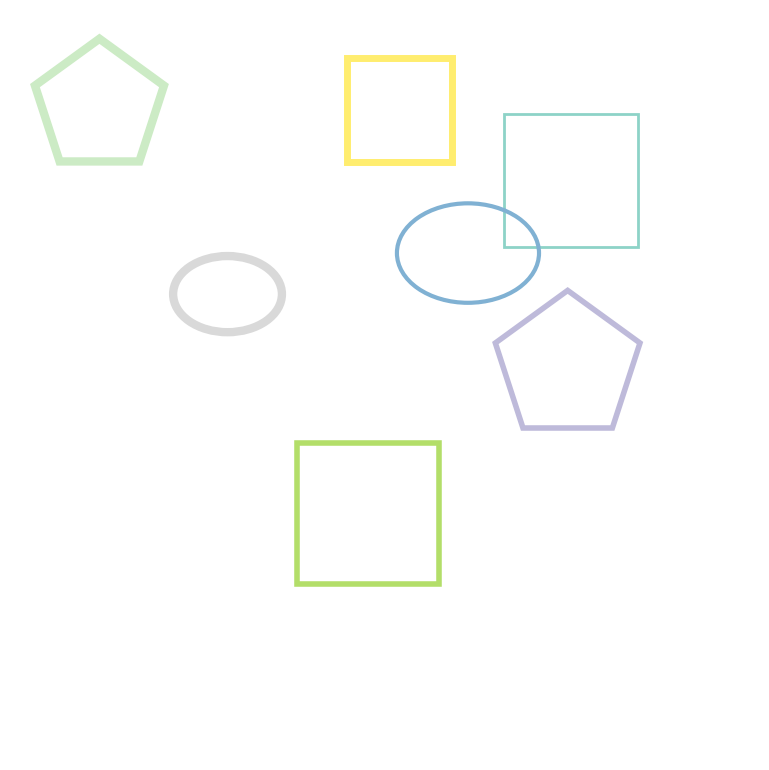[{"shape": "square", "thickness": 1, "radius": 0.43, "center": [0.742, 0.766]}, {"shape": "pentagon", "thickness": 2, "radius": 0.49, "center": [0.737, 0.524]}, {"shape": "oval", "thickness": 1.5, "radius": 0.46, "center": [0.608, 0.671]}, {"shape": "square", "thickness": 2, "radius": 0.46, "center": [0.478, 0.333]}, {"shape": "oval", "thickness": 3, "radius": 0.35, "center": [0.295, 0.618]}, {"shape": "pentagon", "thickness": 3, "radius": 0.44, "center": [0.129, 0.862]}, {"shape": "square", "thickness": 2.5, "radius": 0.34, "center": [0.519, 0.857]}]